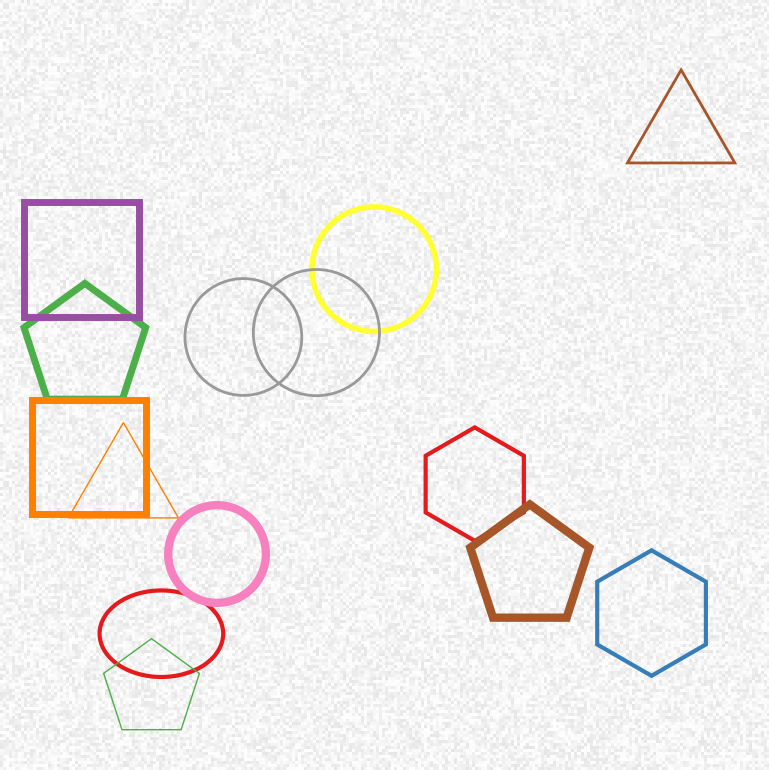[{"shape": "oval", "thickness": 1.5, "radius": 0.4, "center": [0.21, 0.177]}, {"shape": "hexagon", "thickness": 1.5, "radius": 0.37, "center": [0.617, 0.371]}, {"shape": "hexagon", "thickness": 1.5, "radius": 0.41, "center": [0.846, 0.204]}, {"shape": "pentagon", "thickness": 2.5, "radius": 0.42, "center": [0.11, 0.549]}, {"shape": "pentagon", "thickness": 0.5, "radius": 0.33, "center": [0.197, 0.105]}, {"shape": "square", "thickness": 2.5, "radius": 0.37, "center": [0.106, 0.663]}, {"shape": "square", "thickness": 2.5, "radius": 0.37, "center": [0.116, 0.407]}, {"shape": "triangle", "thickness": 0.5, "radius": 0.41, "center": [0.16, 0.369]}, {"shape": "circle", "thickness": 2, "radius": 0.4, "center": [0.486, 0.65]}, {"shape": "triangle", "thickness": 1, "radius": 0.4, "center": [0.885, 0.829]}, {"shape": "pentagon", "thickness": 3, "radius": 0.41, "center": [0.688, 0.264]}, {"shape": "circle", "thickness": 3, "radius": 0.32, "center": [0.282, 0.28]}, {"shape": "circle", "thickness": 1, "radius": 0.41, "center": [0.411, 0.568]}, {"shape": "circle", "thickness": 1, "radius": 0.38, "center": [0.316, 0.562]}]